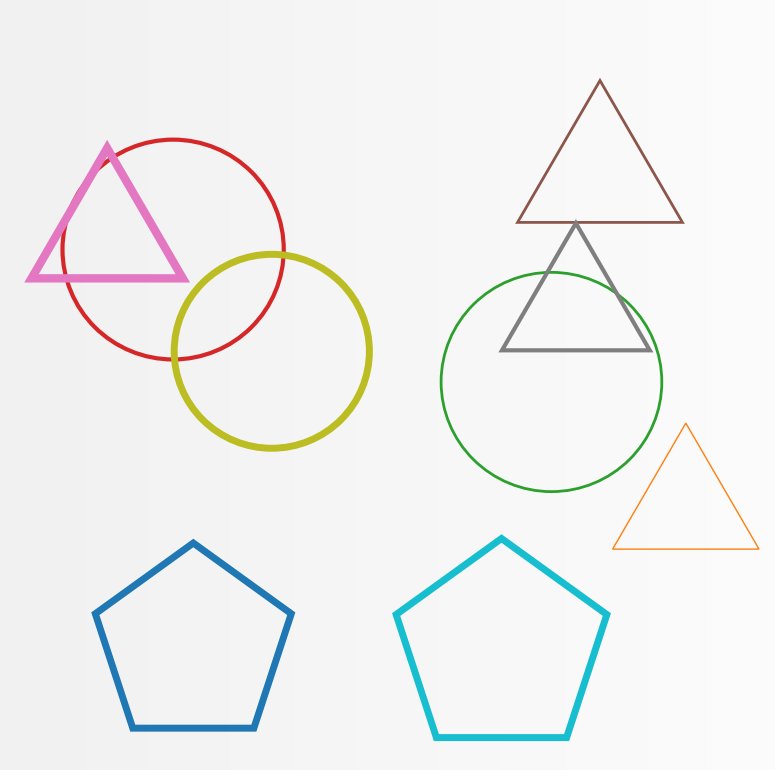[{"shape": "pentagon", "thickness": 2.5, "radius": 0.66, "center": [0.249, 0.162]}, {"shape": "triangle", "thickness": 0.5, "radius": 0.55, "center": [0.885, 0.341]}, {"shape": "circle", "thickness": 1, "radius": 0.71, "center": [0.712, 0.504]}, {"shape": "circle", "thickness": 1.5, "radius": 0.71, "center": [0.223, 0.676]}, {"shape": "triangle", "thickness": 1, "radius": 0.61, "center": [0.774, 0.773]}, {"shape": "triangle", "thickness": 3, "radius": 0.56, "center": [0.138, 0.695]}, {"shape": "triangle", "thickness": 1.5, "radius": 0.55, "center": [0.743, 0.6]}, {"shape": "circle", "thickness": 2.5, "radius": 0.63, "center": [0.351, 0.544]}, {"shape": "pentagon", "thickness": 2.5, "radius": 0.71, "center": [0.647, 0.158]}]